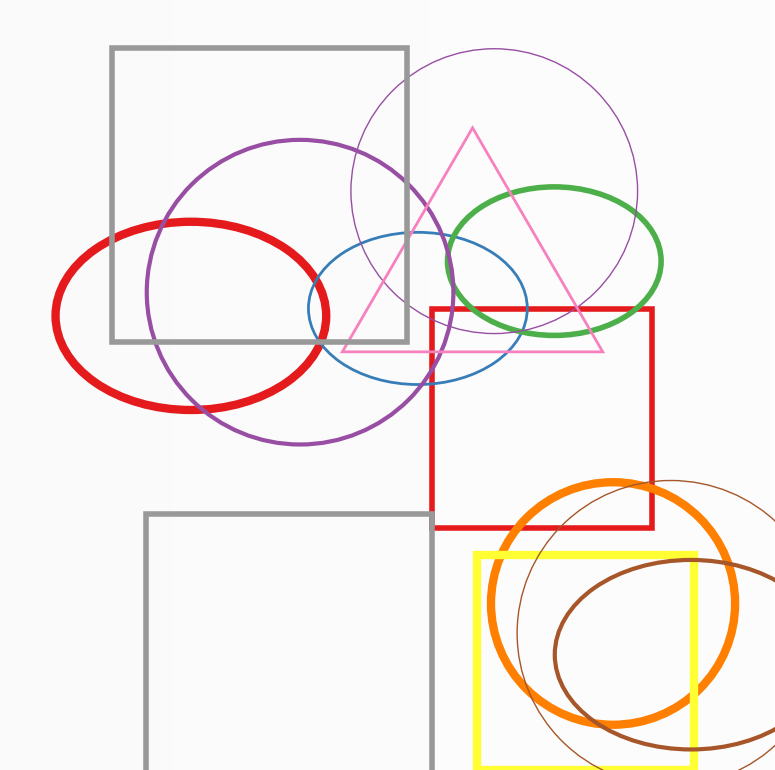[{"shape": "oval", "thickness": 3, "radius": 0.87, "center": [0.246, 0.59]}, {"shape": "square", "thickness": 2, "radius": 0.71, "center": [0.7, 0.456]}, {"shape": "oval", "thickness": 1, "radius": 0.71, "center": [0.539, 0.599]}, {"shape": "oval", "thickness": 2, "radius": 0.69, "center": [0.715, 0.661]}, {"shape": "circle", "thickness": 1.5, "radius": 0.99, "center": [0.387, 0.621]}, {"shape": "circle", "thickness": 0.5, "radius": 0.92, "center": [0.638, 0.752]}, {"shape": "circle", "thickness": 3, "radius": 0.79, "center": [0.791, 0.216]}, {"shape": "square", "thickness": 3, "radius": 0.7, "center": [0.755, 0.139]}, {"shape": "oval", "thickness": 1.5, "radius": 0.88, "center": [0.892, 0.15]}, {"shape": "circle", "thickness": 0.5, "radius": 0.99, "center": [0.866, 0.178]}, {"shape": "triangle", "thickness": 1, "radius": 0.97, "center": [0.61, 0.64]}, {"shape": "square", "thickness": 2, "radius": 0.95, "center": [0.335, 0.747]}, {"shape": "square", "thickness": 2, "radius": 0.92, "center": [0.372, 0.148]}]